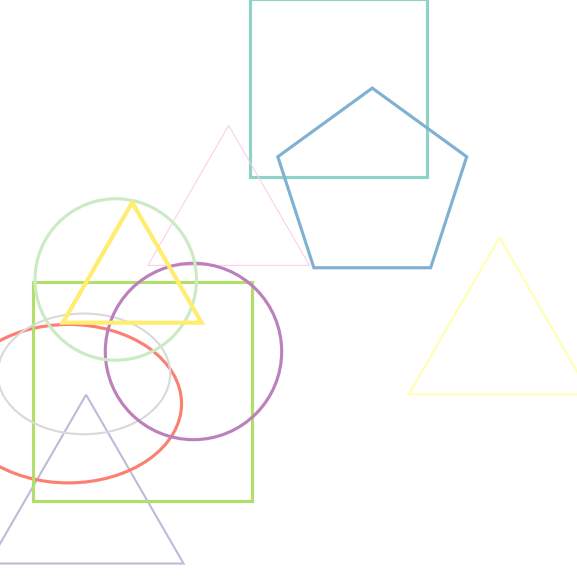[{"shape": "square", "thickness": 1.5, "radius": 0.77, "center": [0.587, 0.847]}, {"shape": "triangle", "thickness": 1, "radius": 0.91, "center": [0.865, 0.407]}, {"shape": "triangle", "thickness": 1, "radius": 0.97, "center": [0.149, 0.121]}, {"shape": "oval", "thickness": 1.5, "radius": 0.98, "center": [0.118, 0.3]}, {"shape": "pentagon", "thickness": 1.5, "radius": 0.86, "center": [0.645, 0.675]}, {"shape": "square", "thickness": 1.5, "radius": 0.95, "center": [0.247, 0.321]}, {"shape": "triangle", "thickness": 0.5, "radius": 0.81, "center": [0.396, 0.62]}, {"shape": "oval", "thickness": 1, "radius": 0.75, "center": [0.145, 0.352]}, {"shape": "circle", "thickness": 1.5, "radius": 0.76, "center": [0.335, 0.391]}, {"shape": "circle", "thickness": 1.5, "radius": 0.7, "center": [0.2, 0.515]}, {"shape": "triangle", "thickness": 2, "radius": 0.69, "center": [0.229, 0.51]}]